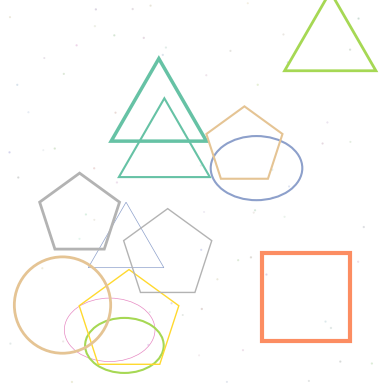[{"shape": "triangle", "thickness": 1.5, "radius": 0.68, "center": [0.427, 0.608]}, {"shape": "triangle", "thickness": 2.5, "radius": 0.71, "center": [0.413, 0.705]}, {"shape": "square", "thickness": 3, "radius": 0.57, "center": [0.795, 0.229]}, {"shape": "oval", "thickness": 1.5, "radius": 0.59, "center": [0.666, 0.563]}, {"shape": "triangle", "thickness": 0.5, "radius": 0.57, "center": [0.327, 0.361]}, {"shape": "oval", "thickness": 0.5, "radius": 0.59, "center": [0.285, 0.143]}, {"shape": "oval", "thickness": 1.5, "radius": 0.51, "center": [0.323, 0.103]}, {"shape": "triangle", "thickness": 2, "radius": 0.68, "center": [0.858, 0.885]}, {"shape": "pentagon", "thickness": 1, "radius": 0.68, "center": [0.335, 0.164]}, {"shape": "pentagon", "thickness": 1.5, "radius": 0.52, "center": [0.635, 0.62]}, {"shape": "circle", "thickness": 2, "radius": 0.63, "center": [0.162, 0.208]}, {"shape": "pentagon", "thickness": 1, "radius": 0.6, "center": [0.436, 0.338]}, {"shape": "pentagon", "thickness": 2, "radius": 0.55, "center": [0.207, 0.441]}]